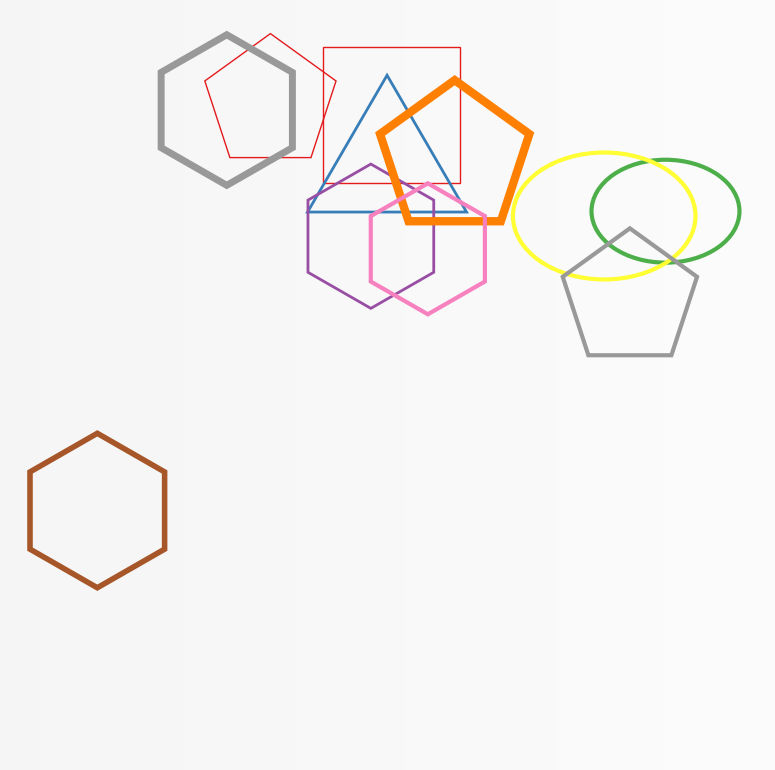[{"shape": "square", "thickness": 0.5, "radius": 0.44, "center": [0.505, 0.85]}, {"shape": "pentagon", "thickness": 0.5, "radius": 0.45, "center": [0.349, 0.867]}, {"shape": "triangle", "thickness": 1, "radius": 0.59, "center": [0.499, 0.784]}, {"shape": "oval", "thickness": 1.5, "radius": 0.48, "center": [0.859, 0.726]}, {"shape": "hexagon", "thickness": 1, "radius": 0.47, "center": [0.479, 0.693]}, {"shape": "pentagon", "thickness": 3, "radius": 0.51, "center": [0.587, 0.795]}, {"shape": "oval", "thickness": 1.5, "radius": 0.59, "center": [0.78, 0.72]}, {"shape": "hexagon", "thickness": 2, "radius": 0.5, "center": [0.126, 0.337]}, {"shape": "hexagon", "thickness": 1.5, "radius": 0.43, "center": [0.552, 0.677]}, {"shape": "pentagon", "thickness": 1.5, "radius": 0.46, "center": [0.813, 0.612]}, {"shape": "hexagon", "thickness": 2.5, "radius": 0.49, "center": [0.293, 0.857]}]